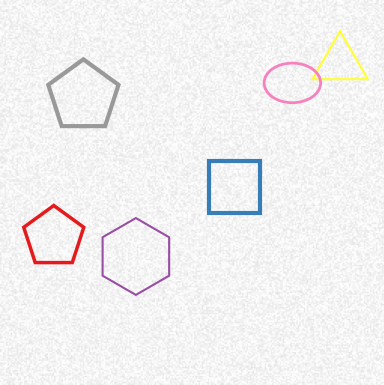[{"shape": "pentagon", "thickness": 2.5, "radius": 0.41, "center": [0.14, 0.384]}, {"shape": "square", "thickness": 3, "radius": 0.33, "center": [0.609, 0.514]}, {"shape": "hexagon", "thickness": 1.5, "radius": 0.5, "center": [0.353, 0.334]}, {"shape": "triangle", "thickness": 1.5, "radius": 0.42, "center": [0.883, 0.836]}, {"shape": "oval", "thickness": 2, "radius": 0.37, "center": [0.759, 0.785]}, {"shape": "pentagon", "thickness": 3, "radius": 0.48, "center": [0.217, 0.75]}]